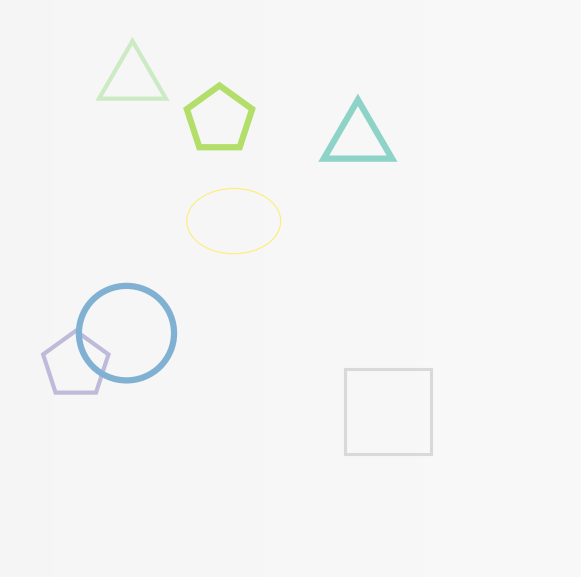[{"shape": "triangle", "thickness": 3, "radius": 0.34, "center": [0.616, 0.758]}, {"shape": "pentagon", "thickness": 2, "radius": 0.3, "center": [0.13, 0.367]}, {"shape": "circle", "thickness": 3, "radius": 0.41, "center": [0.218, 0.422]}, {"shape": "pentagon", "thickness": 3, "radius": 0.3, "center": [0.378, 0.792]}, {"shape": "square", "thickness": 1.5, "radius": 0.37, "center": [0.668, 0.286]}, {"shape": "triangle", "thickness": 2, "radius": 0.33, "center": [0.228, 0.862]}, {"shape": "oval", "thickness": 0.5, "radius": 0.4, "center": [0.402, 0.616]}]